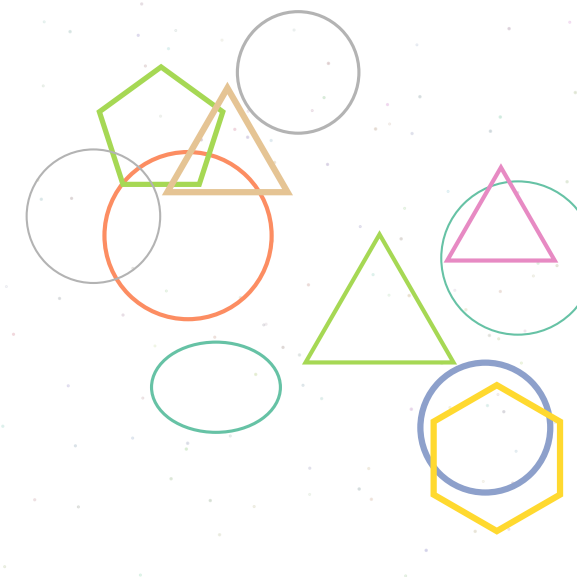[{"shape": "circle", "thickness": 1, "radius": 0.66, "center": [0.897, 0.552]}, {"shape": "oval", "thickness": 1.5, "radius": 0.56, "center": [0.374, 0.329]}, {"shape": "circle", "thickness": 2, "radius": 0.72, "center": [0.326, 0.591]}, {"shape": "circle", "thickness": 3, "radius": 0.56, "center": [0.84, 0.259]}, {"shape": "triangle", "thickness": 2, "radius": 0.54, "center": [0.867, 0.602]}, {"shape": "pentagon", "thickness": 2.5, "radius": 0.56, "center": [0.279, 0.771]}, {"shape": "triangle", "thickness": 2, "radius": 0.74, "center": [0.657, 0.445]}, {"shape": "hexagon", "thickness": 3, "radius": 0.63, "center": [0.86, 0.206]}, {"shape": "triangle", "thickness": 3, "radius": 0.6, "center": [0.394, 0.726]}, {"shape": "circle", "thickness": 1.5, "radius": 0.53, "center": [0.516, 0.874]}, {"shape": "circle", "thickness": 1, "radius": 0.58, "center": [0.162, 0.625]}]